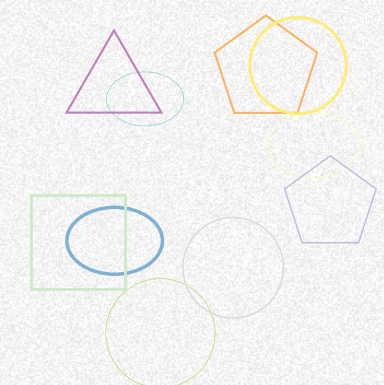[{"shape": "oval", "thickness": 0.5, "radius": 0.5, "center": [0.377, 0.743]}, {"shape": "oval", "thickness": 0.5, "radius": 0.6, "center": [0.814, 0.622]}, {"shape": "pentagon", "thickness": 1, "radius": 0.62, "center": [0.858, 0.471]}, {"shape": "oval", "thickness": 2.5, "radius": 0.62, "center": [0.298, 0.375]}, {"shape": "pentagon", "thickness": 1.5, "radius": 0.7, "center": [0.691, 0.82]}, {"shape": "circle", "thickness": 0.5, "radius": 0.71, "center": [0.417, 0.135]}, {"shape": "circle", "thickness": 1, "radius": 0.65, "center": [0.606, 0.305]}, {"shape": "triangle", "thickness": 1.5, "radius": 0.71, "center": [0.296, 0.779]}, {"shape": "square", "thickness": 2, "radius": 0.61, "center": [0.202, 0.371]}, {"shape": "circle", "thickness": 2, "radius": 0.63, "center": [0.774, 0.83]}]